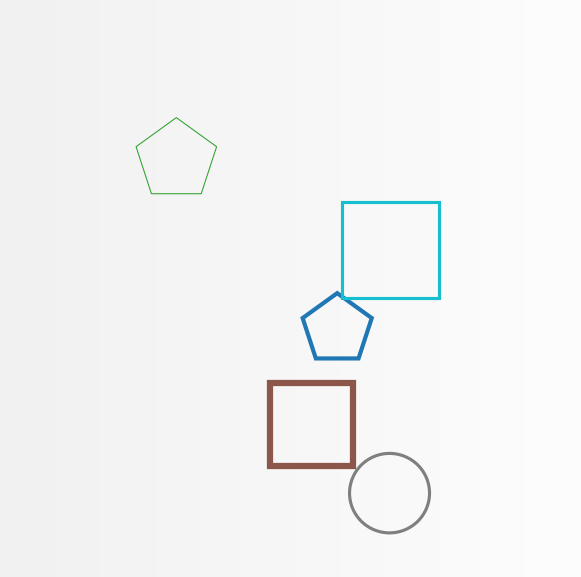[{"shape": "pentagon", "thickness": 2, "radius": 0.31, "center": [0.58, 0.429]}, {"shape": "pentagon", "thickness": 0.5, "radius": 0.36, "center": [0.303, 0.723]}, {"shape": "square", "thickness": 3, "radius": 0.36, "center": [0.536, 0.264]}, {"shape": "circle", "thickness": 1.5, "radius": 0.34, "center": [0.67, 0.145]}, {"shape": "square", "thickness": 1.5, "radius": 0.42, "center": [0.672, 0.567]}]